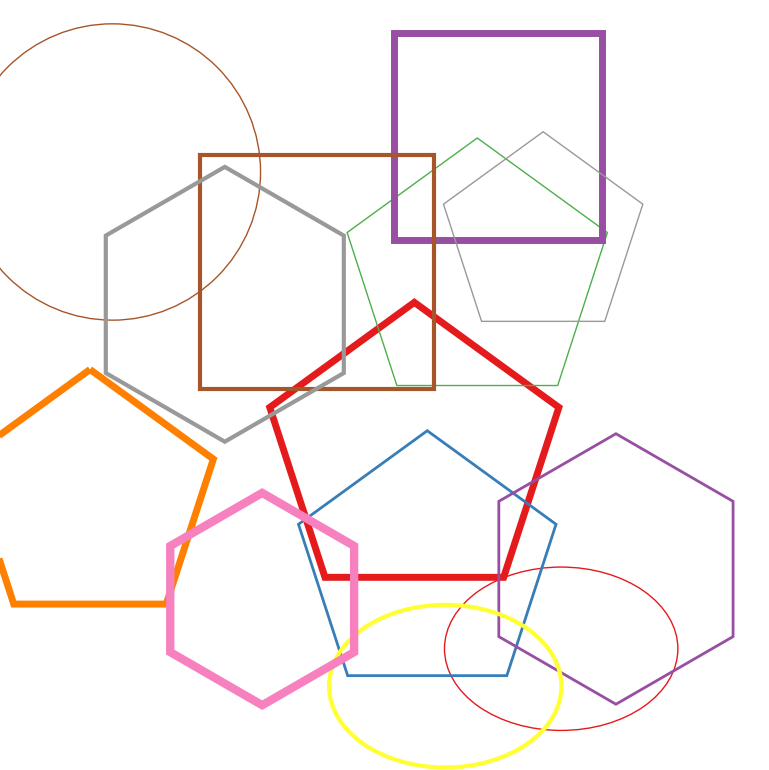[{"shape": "pentagon", "thickness": 2.5, "radius": 0.99, "center": [0.538, 0.41]}, {"shape": "oval", "thickness": 0.5, "radius": 0.76, "center": [0.729, 0.157]}, {"shape": "pentagon", "thickness": 1, "radius": 0.88, "center": [0.555, 0.265]}, {"shape": "pentagon", "thickness": 0.5, "radius": 0.89, "center": [0.62, 0.643]}, {"shape": "hexagon", "thickness": 1, "radius": 0.88, "center": [0.8, 0.261]}, {"shape": "square", "thickness": 2.5, "radius": 0.67, "center": [0.647, 0.823]}, {"shape": "pentagon", "thickness": 2.5, "radius": 0.84, "center": [0.117, 0.352]}, {"shape": "oval", "thickness": 1.5, "radius": 0.75, "center": [0.578, 0.109]}, {"shape": "circle", "thickness": 0.5, "radius": 0.96, "center": [0.146, 0.777]}, {"shape": "square", "thickness": 1.5, "radius": 0.76, "center": [0.412, 0.646]}, {"shape": "hexagon", "thickness": 3, "radius": 0.69, "center": [0.341, 0.222]}, {"shape": "hexagon", "thickness": 1.5, "radius": 0.89, "center": [0.292, 0.605]}, {"shape": "pentagon", "thickness": 0.5, "radius": 0.68, "center": [0.705, 0.693]}]